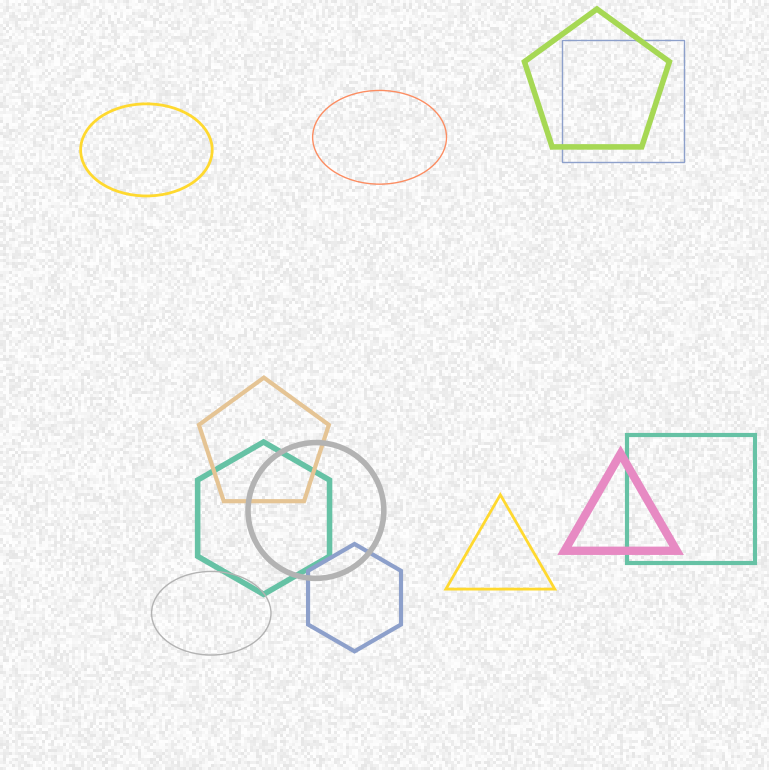[{"shape": "square", "thickness": 1.5, "radius": 0.42, "center": [0.898, 0.352]}, {"shape": "hexagon", "thickness": 2, "radius": 0.49, "center": [0.342, 0.327]}, {"shape": "oval", "thickness": 0.5, "radius": 0.43, "center": [0.493, 0.822]}, {"shape": "hexagon", "thickness": 1.5, "radius": 0.35, "center": [0.46, 0.224]}, {"shape": "square", "thickness": 0.5, "radius": 0.4, "center": [0.809, 0.869]}, {"shape": "triangle", "thickness": 3, "radius": 0.42, "center": [0.806, 0.327]}, {"shape": "pentagon", "thickness": 2, "radius": 0.49, "center": [0.775, 0.889]}, {"shape": "oval", "thickness": 1, "radius": 0.43, "center": [0.19, 0.805]}, {"shape": "triangle", "thickness": 1, "radius": 0.41, "center": [0.65, 0.276]}, {"shape": "pentagon", "thickness": 1.5, "radius": 0.44, "center": [0.343, 0.421]}, {"shape": "oval", "thickness": 0.5, "radius": 0.39, "center": [0.274, 0.204]}, {"shape": "circle", "thickness": 2, "radius": 0.44, "center": [0.41, 0.337]}]